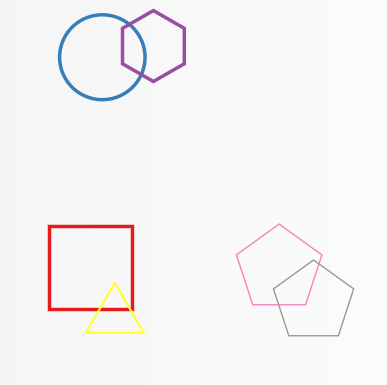[{"shape": "square", "thickness": 2.5, "radius": 0.53, "center": [0.234, 0.305]}, {"shape": "circle", "thickness": 2.5, "radius": 0.55, "center": [0.264, 0.851]}, {"shape": "hexagon", "thickness": 2.5, "radius": 0.46, "center": [0.396, 0.88]}, {"shape": "triangle", "thickness": 1.5, "radius": 0.43, "center": [0.296, 0.179]}, {"shape": "pentagon", "thickness": 1, "radius": 0.58, "center": [0.72, 0.302]}, {"shape": "pentagon", "thickness": 1, "radius": 0.54, "center": [0.809, 0.216]}]